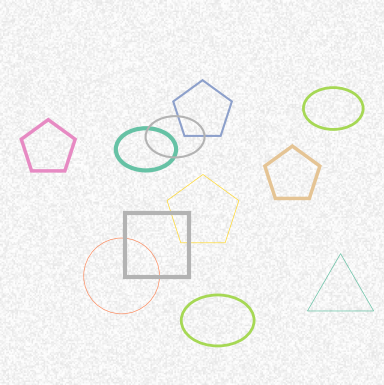[{"shape": "triangle", "thickness": 0.5, "radius": 0.5, "center": [0.885, 0.242]}, {"shape": "oval", "thickness": 3, "radius": 0.39, "center": [0.379, 0.612]}, {"shape": "circle", "thickness": 0.5, "radius": 0.49, "center": [0.316, 0.283]}, {"shape": "pentagon", "thickness": 1.5, "radius": 0.4, "center": [0.526, 0.712]}, {"shape": "pentagon", "thickness": 2.5, "radius": 0.37, "center": [0.125, 0.616]}, {"shape": "oval", "thickness": 2, "radius": 0.47, "center": [0.565, 0.168]}, {"shape": "oval", "thickness": 2, "radius": 0.39, "center": [0.866, 0.718]}, {"shape": "pentagon", "thickness": 0.5, "radius": 0.49, "center": [0.527, 0.449]}, {"shape": "pentagon", "thickness": 2.5, "radius": 0.38, "center": [0.759, 0.545]}, {"shape": "oval", "thickness": 1.5, "radius": 0.38, "center": [0.455, 0.645]}, {"shape": "square", "thickness": 3, "radius": 0.42, "center": [0.408, 0.364]}]